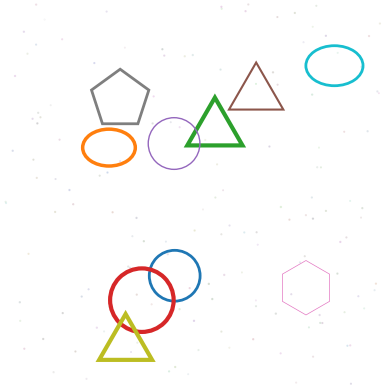[{"shape": "circle", "thickness": 2, "radius": 0.33, "center": [0.454, 0.284]}, {"shape": "oval", "thickness": 2.5, "radius": 0.34, "center": [0.283, 0.617]}, {"shape": "triangle", "thickness": 3, "radius": 0.41, "center": [0.558, 0.664]}, {"shape": "circle", "thickness": 3, "radius": 0.41, "center": [0.369, 0.22]}, {"shape": "circle", "thickness": 1, "radius": 0.34, "center": [0.452, 0.627]}, {"shape": "triangle", "thickness": 1.5, "radius": 0.41, "center": [0.665, 0.756]}, {"shape": "hexagon", "thickness": 0.5, "radius": 0.35, "center": [0.795, 0.253]}, {"shape": "pentagon", "thickness": 2, "radius": 0.39, "center": [0.312, 0.742]}, {"shape": "triangle", "thickness": 3, "radius": 0.4, "center": [0.326, 0.105]}, {"shape": "oval", "thickness": 2, "radius": 0.37, "center": [0.869, 0.829]}]